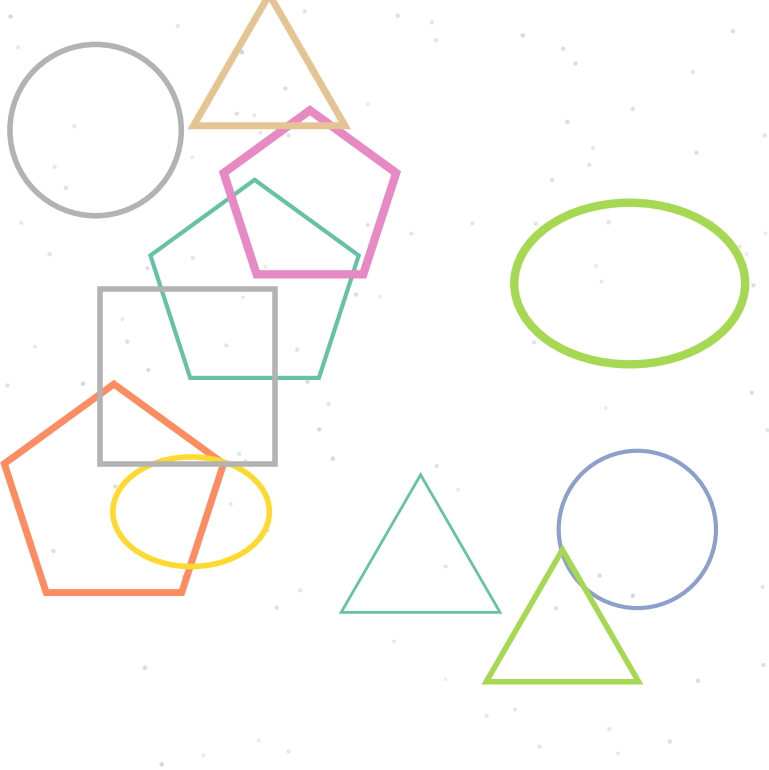[{"shape": "pentagon", "thickness": 1.5, "radius": 0.71, "center": [0.331, 0.624]}, {"shape": "triangle", "thickness": 1, "radius": 0.6, "center": [0.546, 0.264]}, {"shape": "pentagon", "thickness": 2.5, "radius": 0.75, "center": [0.148, 0.352]}, {"shape": "circle", "thickness": 1.5, "radius": 0.51, "center": [0.828, 0.312]}, {"shape": "pentagon", "thickness": 3, "radius": 0.59, "center": [0.403, 0.739]}, {"shape": "triangle", "thickness": 2, "radius": 0.57, "center": [0.73, 0.172]}, {"shape": "oval", "thickness": 3, "radius": 0.75, "center": [0.818, 0.632]}, {"shape": "oval", "thickness": 2, "radius": 0.51, "center": [0.248, 0.335]}, {"shape": "triangle", "thickness": 2.5, "radius": 0.57, "center": [0.35, 0.893]}, {"shape": "circle", "thickness": 2, "radius": 0.56, "center": [0.124, 0.831]}, {"shape": "square", "thickness": 2, "radius": 0.57, "center": [0.244, 0.511]}]